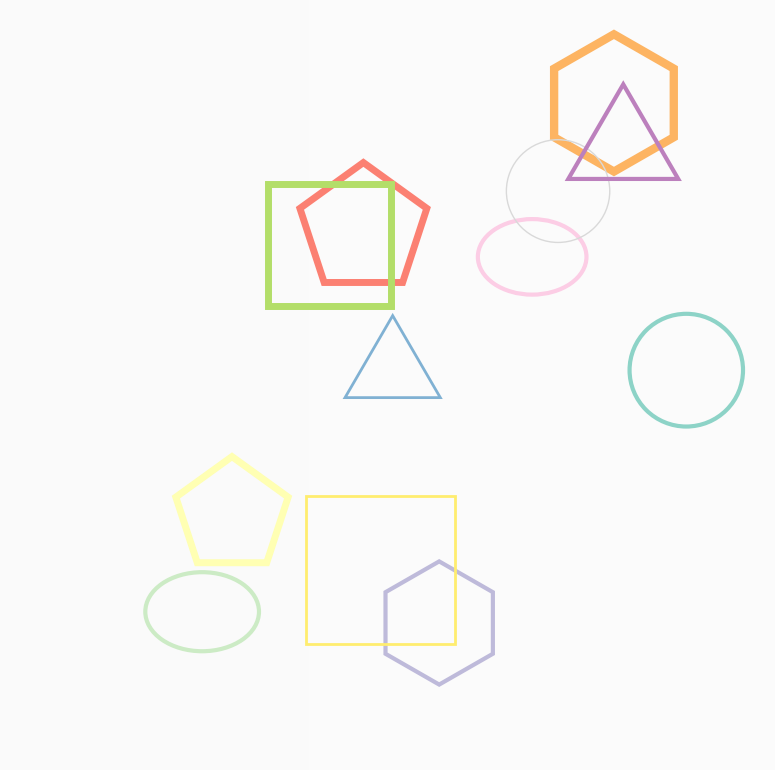[{"shape": "circle", "thickness": 1.5, "radius": 0.37, "center": [0.886, 0.519]}, {"shape": "pentagon", "thickness": 2.5, "radius": 0.38, "center": [0.299, 0.331]}, {"shape": "hexagon", "thickness": 1.5, "radius": 0.4, "center": [0.567, 0.191]}, {"shape": "pentagon", "thickness": 2.5, "radius": 0.43, "center": [0.469, 0.703]}, {"shape": "triangle", "thickness": 1, "radius": 0.35, "center": [0.507, 0.519]}, {"shape": "hexagon", "thickness": 3, "radius": 0.45, "center": [0.792, 0.866]}, {"shape": "square", "thickness": 2.5, "radius": 0.4, "center": [0.425, 0.682]}, {"shape": "oval", "thickness": 1.5, "radius": 0.35, "center": [0.687, 0.666]}, {"shape": "circle", "thickness": 0.5, "radius": 0.33, "center": [0.72, 0.752]}, {"shape": "triangle", "thickness": 1.5, "radius": 0.41, "center": [0.804, 0.809]}, {"shape": "oval", "thickness": 1.5, "radius": 0.37, "center": [0.261, 0.206]}, {"shape": "square", "thickness": 1, "radius": 0.48, "center": [0.491, 0.26]}]